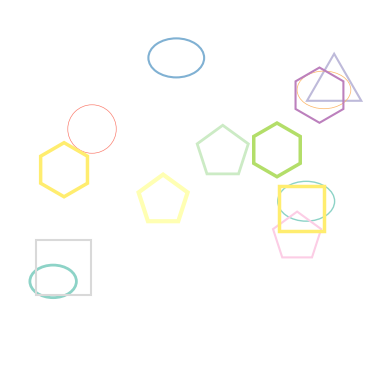[{"shape": "oval", "thickness": 2, "radius": 0.3, "center": [0.138, 0.269]}, {"shape": "oval", "thickness": 1, "radius": 0.37, "center": [0.795, 0.477]}, {"shape": "pentagon", "thickness": 3, "radius": 0.33, "center": [0.424, 0.48]}, {"shape": "triangle", "thickness": 1.5, "radius": 0.41, "center": [0.868, 0.779]}, {"shape": "circle", "thickness": 0.5, "radius": 0.31, "center": [0.239, 0.665]}, {"shape": "oval", "thickness": 1.5, "radius": 0.36, "center": [0.458, 0.85]}, {"shape": "oval", "thickness": 0.5, "radius": 0.35, "center": [0.841, 0.766]}, {"shape": "hexagon", "thickness": 2.5, "radius": 0.35, "center": [0.719, 0.611]}, {"shape": "pentagon", "thickness": 1.5, "radius": 0.33, "center": [0.772, 0.385]}, {"shape": "square", "thickness": 1.5, "radius": 0.36, "center": [0.165, 0.305]}, {"shape": "hexagon", "thickness": 1.5, "radius": 0.36, "center": [0.83, 0.753]}, {"shape": "pentagon", "thickness": 2, "radius": 0.35, "center": [0.579, 0.605]}, {"shape": "square", "thickness": 2.5, "radius": 0.29, "center": [0.783, 0.458]}, {"shape": "hexagon", "thickness": 2.5, "radius": 0.35, "center": [0.166, 0.559]}]